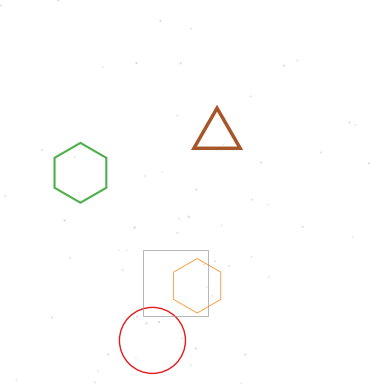[{"shape": "circle", "thickness": 1, "radius": 0.43, "center": [0.396, 0.116]}, {"shape": "hexagon", "thickness": 1.5, "radius": 0.39, "center": [0.209, 0.551]}, {"shape": "hexagon", "thickness": 0.5, "radius": 0.35, "center": [0.512, 0.258]}, {"shape": "triangle", "thickness": 2.5, "radius": 0.35, "center": [0.564, 0.65]}, {"shape": "square", "thickness": 0.5, "radius": 0.42, "center": [0.456, 0.265]}]